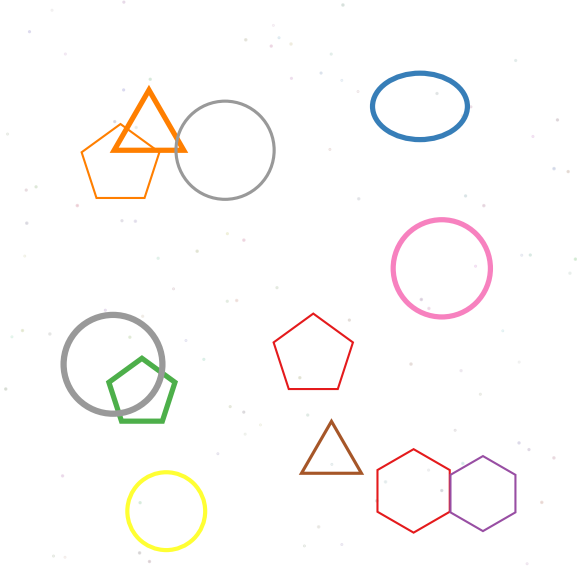[{"shape": "hexagon", "thickness": 1, "radius": 0.36, "center": [0.716, 0.149]}, {"shape": "pentagon", "thickness": 1, "radius": 0.36, "center": [0.542, 0.384]}, {"shape": "oval", "thickness": 2.5, "radius": 0.41, "center": [0.727, 0.815]}, {"shape": "pentagon", "thickness": 2.5, "radius": 0.3, "center": [0.246, 0.319]}, {"shape": "hexagon", "thickness": 1, "radius": 0.32, "center": [0.836, 0.144]}, {"shape": "triangle", "thickness": 2.5, "radius": 0.35, "center": [0.258, 0.774]}, {"shape": "pentagon", "thickness": 1, "radius": 0.35, "center": [0.209, 0.714]}, {"shape": "circle", "thickness": 2, "radius": 0.34, "center": [0.288, 0.114]}, {"shape": "triangle", "thickness": 1.5, "radius": 0.3, "center": [0.574, 0.21]}, {"shape": "circle", "thickness": 2.5, "radius": 0.42, "center": [0.765, 0.534]}, {"shape": "circle", "thickness": 1.5, "radius": 0.42, "center": [0.39, 0.739]}, {"shape": "circle", "thickness": 3, "radius": 0.43, "center": [0.196, 0.368]}]